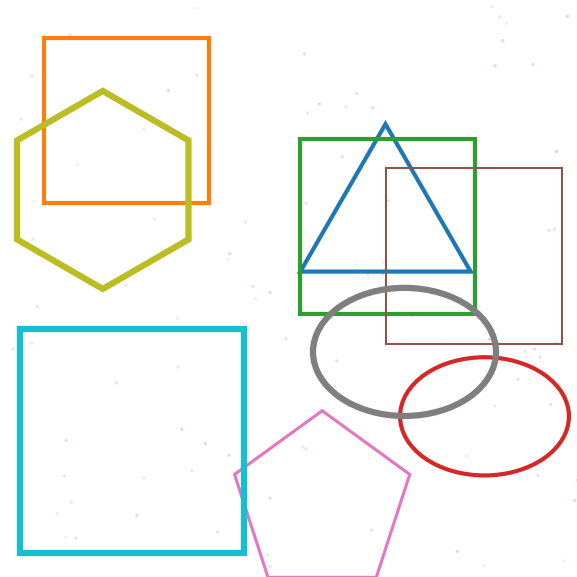[{"shape": "triangle", "thickness": 2, "radius": 0.85, "center": [0.668, 0.614]}, {"shape": "square", "thickness": 2, "radius": 0.71, "center": [0.219, 0.791]}, {"shape": "square", "thickness": 2, "radius": 0.76, "center": [0.671, 0.607]}, {"shape": "oval", "thickness": 2, "radius": 0.73, "center": [0.839, 0.278]}, {"shape": "square", "thickness": 1, "radius": 0.76, "center": [0.821, 0.556]}, {"shape": "pentagon", "thickness": 1.5, "radius": 0.8, "center": [0.558, 0.128]}, {"shape": "oval", "thickness": 3, "radius": 0.79, "center": [0.7, 0.39]}, {"shape": "hexagon", "thickness": 3, "radius": 0.86, "center": [0.178, 0.67]}, {"shape": "square", "thickness": 3, "radius": 0.97, "center": [0.228, 0.236]}]